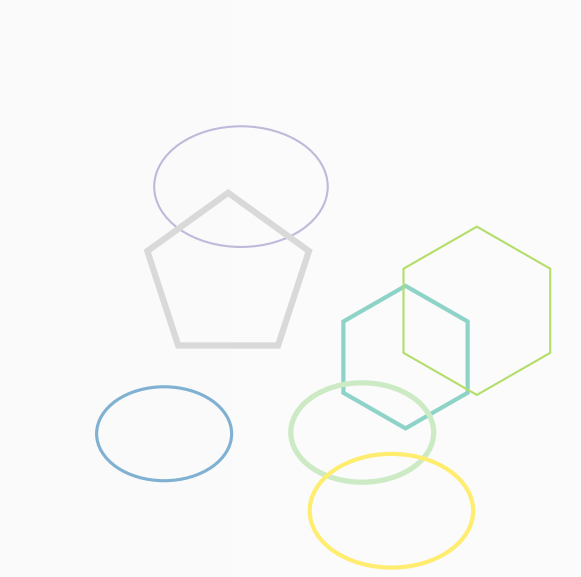[{"shape": "hexagon", "thickness": 2, "radius": 0.62, "center": [0.698, 0.381]}, {"shape": "oval", "thickness": 1, "radius": 0.75, "center": [0.415, 0.676]}, {"shape": "oval", "thickness": 1.5, "radius": 0.58, "center": [0.282, 0.248]}, {"shape": "hexagon", "thickness": 1, "radius": 0.73, "center": [0.82, 0.461]}, {"shape": "pentagon", "thickness": 3, "radius": 0.73, "center": [0.392, 0.519]}, {"shape": "oval", "thickness": 2.5, "radius": 0.61, "center": [0.623, 0.25]}, {"shape": "oval", "thickness": 2, "radius": 0.7, "center": [0.673, 0.115]}]